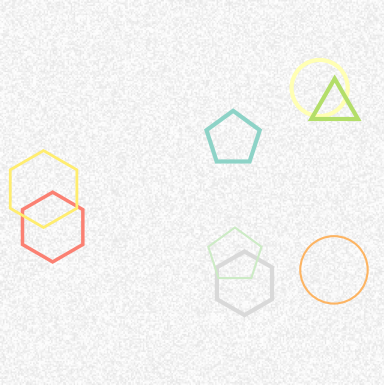[{"shape": "pentagon", "thickness": 3, "radius": 0.36, "center": [0.606, 0.639]}, {"shape": "circle", "thickness": 3, "radius": 0.36, "center": [0.83, 0.771]}, {"shape": "hexagon", "thickness": 2.5, "radius": 0.45, "center": [0.137, 0.41]}, {"shape": "circle", "thickness": 1.5, "radius": 0.44, "center": [0.867, 0.299]}, {"shape": "triangle", "thickness": 3, "radius": 0.35, "center": [0.869, 0.726]}, {"shape": "hexagon", "thickness": 3, "radius": 0.41, "center": [0.635, 0.264]}, {"shape": "pentagon", "thickness": 1.5, "radius": 0.36, "center": [0.61, 0.337]}, {"shape": "hexagon", "thickness": 2, "radius": 0.5, "center": [0.113, 0.509]}]